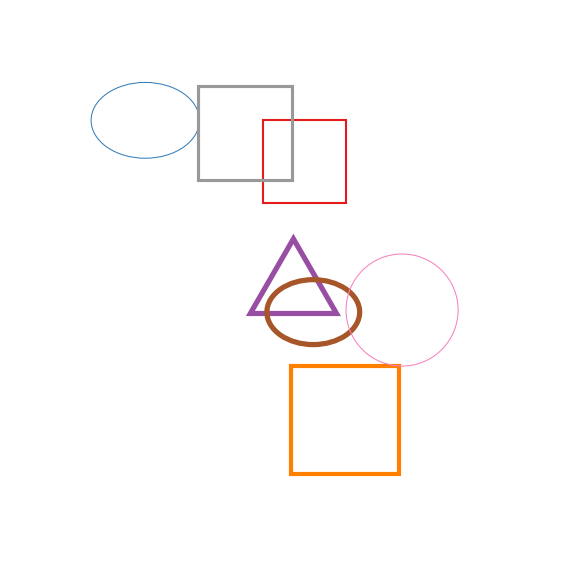[{"shape": "square", "thickness": 1, "radius": 0.36, "center": [0.527, 0.719]}, {"shape": "oval", "thickness": 0.5, "radius": 0.47, "center": [0.252, 0.791]}, {"shape": "triangle", "thickness": 2.5, "radius": 0.43, "center": [0.508, 0.499]}, {"shape": "square", "thickness": 2, "radius": 0.47, "center": [0.597, 0.271]}, {"shape": "oval", "thickness": 2.5, "radius": 0.4, "center": [0.542, 0.459]}, {"shape": "circle", "thickness": 0.5, "radius": 0.49, "center": [0.696, 0.462]}, {"shape": "square", "thickness": 1.5, "radius": 0.41, "center": [0.424, 0.769]}]